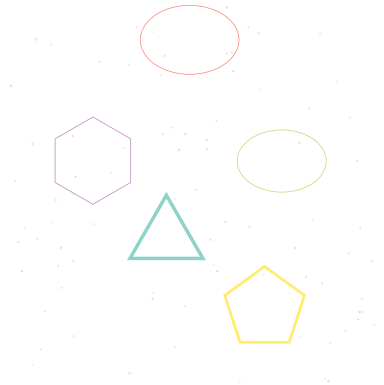[{"shape": "triangle", "thickness": 2.5, "radius": 0.55, "center": [0.432, 0.383]}, {"shape": "oval", "thickness": 0.5, "radius": 0.64, "center": [0.493, 0.897]}, {"shape": "oval", "thickness": 0.5, "radius": 0.58, "center": [0.732, 0.582]}, {"shape": "hexagon", "thickness": 0.5, "radius": 0.57, "center": [0.241, 0.583]}, {"shape": "pentagon", "thickness": 2, "radius": 0.54, "center": [0.687, 0.199]}]